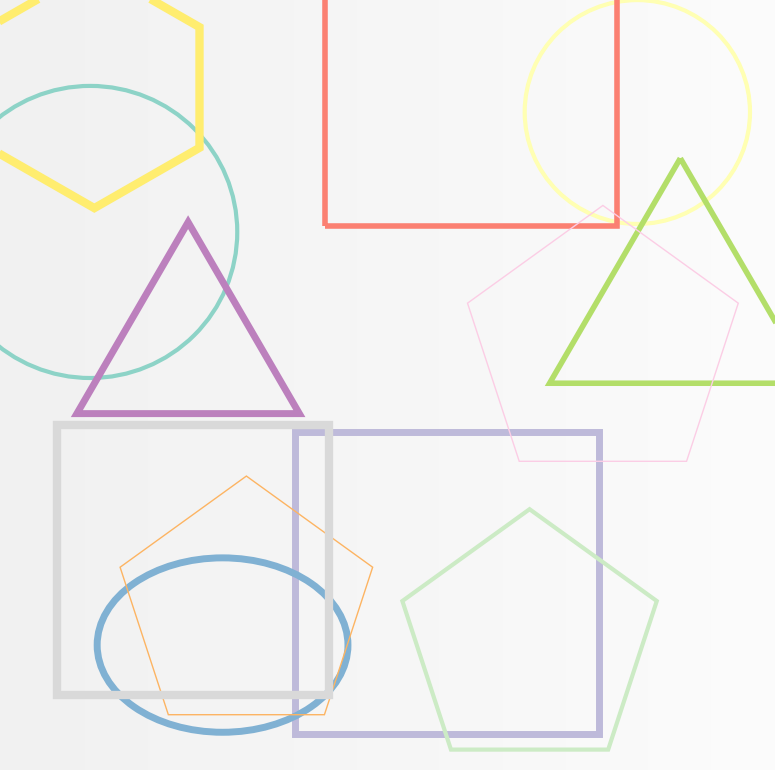[{"shape": "circle", "thickness": 1.5, "radius": 0.95, "center": [0.116, 0.699]}, {"shape": "circle", "thickness": 1.5, "radius": 0.73, "center": [0.822, 0.855]}, {"shape": "square", "thickness": 2.5, "radius": 0.98, "center": [0.577, 0.242]}, {"shape": "square", "thickness": 2, "radius": 0.94, "center": [0.608, 0.895]}, {"shape": "oval", "thickness": 2.5, "radius": 0.81, "center": [0.287, 0.162]}, {"shape": "pentagon", "thickness": 0.5, "radius": 0.86, "center": [0.318, 0.21]}, {"shape": "triangle", "thickness": 2, "radius": 0.97, "center": [0.878, 0.6]}, {"shape": "pentagon", "thickness": 0.5, "radius": 0.92, "center": [0.778, 0.55]}, {"shape": "square", "thickness": 3, "radius": 0.88, "center": [0.249, 0.273]}, {"shape": "triangle", "thickness": 2.5, "radius": 0.83, "center": [0.243, 0.546]}, {"shape": "pentagon", "thickness": 1.5, "radius": 0.86, "center": [0.683, 0.166]}, {"shape": "hexagon", "thickness": 3, "radius": 0.78, "center": [0.122, 0.886]}]